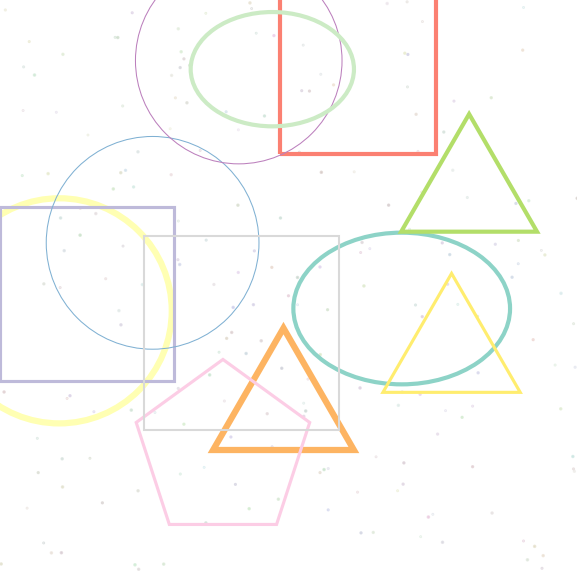[{"shape": "oval", "thickness": 2, "radius": 0.94, "center": [0.696, 0.465]}, {"shape": "circle", "thickness": 3, "radius": 0.97, "center": [0.103, 0.461]}, {"shape": "square", "thickness": 1.5, "radius": 0.75, "center": [0.151, 0.49]}, {"shape": "square", "thickness": 2, "radius": 0.68, "center": [0.62, 0.869]}, {"shape": "circle", "thickness": 0.5, "radius": 0.92, "center": [0.264, 0.579]}, {"shape": "triangle", "thickness": 3, "radius": 0.7, "center": [0.491, 0.29]}, {"shape": "triangle", "thickness": 2, "radius": 0.68, "center": [0.812, 0.666]}, {"shape": "pentagon", "thickness": 1.5, "radius": 0.79, "center": [0.386, 0.219]}, {"shape": "square", "thickness": 1, "radius": 0.84, "center": [0.418, 0.423]}, {"shape": "circle", "thickness": 0.5, "radius": 0.89, "center": [0.413, 0.894]}, {"shape": "oval", "thickness": 2, "radius": 0.71, "center": [0.472, 0.879]}, {"shape": "triangle", "thickness": 1.5, "radius": 0.69, "center": [0.782, 0.388]}]